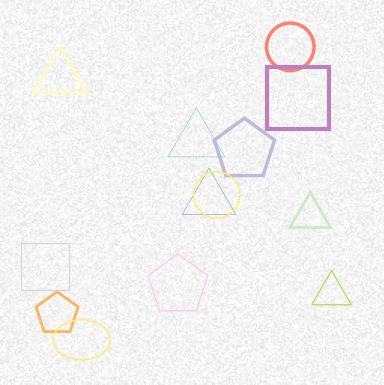[{"shape": "triangle", "thickness": 0.5, "radius": 0.43, "center": [0.51, 0.635]}, {"shape": "triangle", "thickness": 1.5, "radius": 0.39, "center": [0.156, 0.8]}, {"shape": "pentagon", "thickness": 2.5, "radius": 0.41, "center": [0.635, 0.611]}, {"shape": "circle", "thickness": 2.5, "radius": 0.31, "center": [0.754, 0.878]}, {"shape": "triangle", "thickness": 0.5, "radius": 0.4, "center": [0.543, 0.483]}, {"shape": "pentagon", "thickness": 2, "radius": 0.29, "center": [0.148, 0.185]}, {"shape": "triangle", "thickness": 1, "radius": 0.3, "center": [0.861, 0.238]}, {"shape": "pentagon", "thickness": 1, "radius": 0.41, "center": [0.462, 0.259]}, {"shape": "square", "thickness": 1, "radius": 0.31, "center": [0.116, 0.308]}, {"shape": "square", "thickness": 3, "radius": 0.4, "center": [0.774, 0.745]}, {"shape": "triangle", "thickness": 2, "radius": 0.31, "center": [0.806, 0.44]}, {"shape": "circle", "thickness": 1, "radius": 0.3, "center": [0.563, 0.494]}, {"shape": "oval", "thickness": 1, "radius": 0.37, "center": [0.212, 0.117]}]